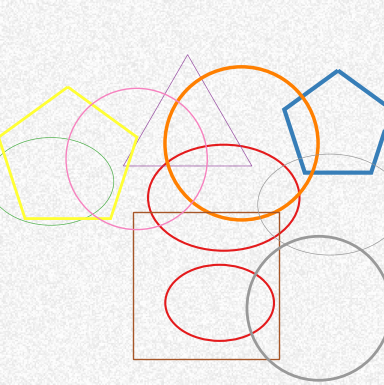[{"shape": "oval", "thickness": 1.5, "radius": 0.98, "center": [0.581, 0.486]}, {"shape": "oval", "thickness": 1.5, "radius": 0.71, "center": [0.571, 0.213]}, {"shape": "pentagon", "thickness": 3, "radius": 0.73, "center": [0.878, 0.67]}, {"shape": "oval", "thickness": 0.5, "radius": 0.81, "center": [0.133, 0.529]}, {"shape": "triangle", "thickness": 0.5, "radius": 0.96, "center": [0.487, 0.665]}, {"shape": "circle", "thickness": 2.5, "radius": 0.99, "center": [0.627, 0.628]}, {"shape": "pentagon", "thickness": 2, "radius": 0.95, "center": [0.176, 0.585]}, {"shape": "square", "thickness": 1, "radius": 0.95, "center": [0.535, 0.259]}, {"shape": "circle", "thickness": 1, "radius": 0.92, "center": [0.355, 0.587]}, {"shape": "oval", "thickness": 0.5, "radius": 0.94, "center": [0.857, 0.469]}, {"shape": "circle", "thickness": 2, "radius": 0.93, "center": [0.828, 0.199]}]